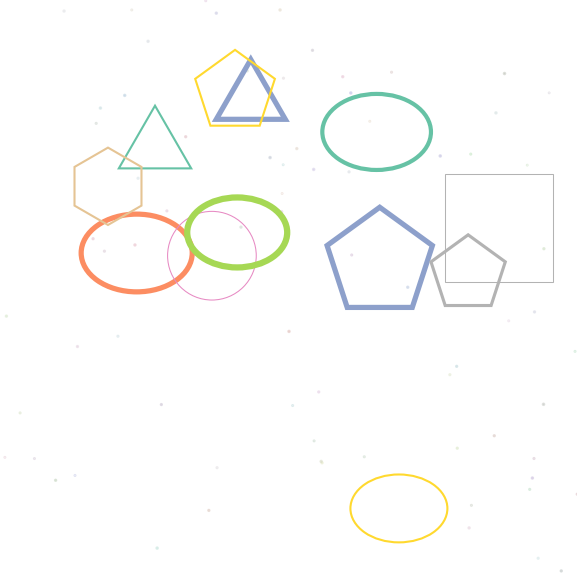[{"shape": "triangle", "thickness": 1, "radius": 0.36, "center": [0.268, 0.744]}, {"shape": "oval", "thickness": 2, "radius": 0.47, "center": [0.652, 0.771]}, {"shape": "oval", "thickness": 2.5, "radius": 0.48, "center": [0.237, 0.561]}, {"shape": "triangle", "thickness": 2.5, "radius": 0.35, "center": [0.434, 0.827]}, {"shape": "pentagon", "thickness": 2.5, "radius": 0.48, "center": [0.658, 0.544]}, {"shape": "circle", "thickness": 0.5, "radius": 0.38, "center": [0.367, 0.556]}, {"shape": "oval", "thickness": 3, "radius": 0.43, "center": [0.411, 0.597]}, {"shape": "pentagon", "thickness": 1, "radius": 0.36, "center": [0.407, 0.84]}, {"shape": "oval", "thickness": 1, "radius": 0.42, "center": [0.691, 0.119]}, {"shape": "hexagon", "thickness": 1, "radius": 0.33, "center": [0.187, 0.677]}, {"shape": "square", "thickness": 0.5, "radius": 0.47, "center": [0.865, 0.605]}, {"shape": "pentagon", "thickness": 1.5, "radius": 0.34, "center": [0.811, 0.525]}]